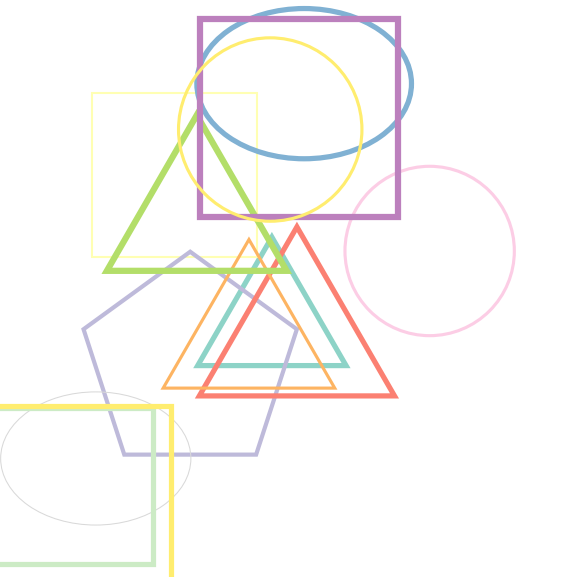[{"shape": "triangle", "thickness": 2.5, "radius": 0.74, "center": [0.471, 0.44]}, {"shape": "square", "thickness": 1, "radius": 0.71, "center": [0.303, 0.696]}, {"shape": "pentagon", "thickness": 2, "radius": 0.97, "center": [0.329, 0.369]}, {"shape": "triangle", "thickness": 2.5, "radius": 0.98, "center": [0.514, 0.411]}, {"shape": "oval", "thickness": 2.5, "radius": 0.93, "center": [0.527, 0.854]}, {"shape": "triangle", "thickness": 1.5, "radius": 0.86, "center": [0.431, 0.413]}, {"shape": "triangle", "thickness": 3, "radius": 0.9, "center": [0.341, 0.62]}, {"shape": "circle", "thickness": 1.5, "radius": 0.73, "center": [0.744, 0.565]}, {"shape": "oval", "thickness": 0.5, "radius": 0.82, "center": [0.166, 0.205]}, {"shape": "square", "thickness": 3, "radius": 0.86, "center": [0.518, 0.795]}, {"shape": "square", "thickness": 2.5, "radius": 0.68, "center": [0.129, 0.157]}, {"shape": "square", "thickness": 2.5, "radius": 0.95, "center": [0.106, 0.107]}, {"shape": "circle", "thickness": 1.5, "radius": 0.79, "center": [0.468, 0.775]}]